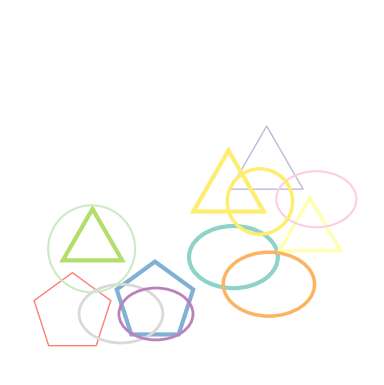[{"shape": "oval", "thickness": 3, "radius": 0.58, "center": [0.606, 0.332]}, {"shape": "triangle", "thickness": 2.5, "radius": 0.46, "center": [0.805, 0.395]}, {"shape": "triangle", "thickness": 1, "radius": 0.55, "center": [0.693, 0.563]}, {"shape": "pentagon", "thickness": 1, "radius": 0.52, "center": [0.188, 0.187]}, {"shape": "pentagon", "thickness": 3, "radius": 0.52, "center": [0.403, 0.216]}, {"shape": "oval", "thickness": 2.5, "radius": 0.59, "center": [0.698, 0.262]}, {"shape": "triangle", "thickness": 3, "radius": 0.45, "center": [0.24, 0.368]}, {"shape": "oval", "thickness": 1.5, "radius": 0.52, "center": [0.822, 0.482]}, {"shape": "oval", "thickness": 2, "radius": 0.54, "center": [0.314, 0.185]}, {"shape": "oval", "thickness": 2, "radius": 0.48, "center": [0.405, 0.185]}, {"shape": "circle", "thickness": 1.5, "radius": 0.56, "center": [0.238, 0.354]}, {"shape": "triangle", "thickness": 3, "radius": 0.53, "center": [0.594, 0.503]}, {"shape": "circle", "thickness": 2.5, "radius": 0.42, "center": [0.675, 0.476]}]